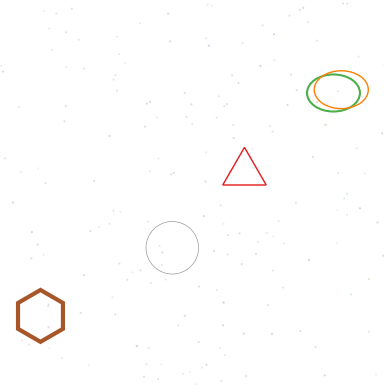[{"shape": "triangle", "thickness": 1, "radius": 0.33, "center": [0.635, 0.552]}, {"shape": "oval", "thickness": 1.5, "radius": 0.34, "center": [0.866, 0.758]}, {"shape": "oval", "thickness": 1, "radius": 0.35, "center": [0.886, 0.767]}, {"shape": "hexagon", "thickness": 3, "radius": 0.34, "center": [0.105, 0.179]}, {"shape": "circle", "thickness": 0.5, "radius": 0.34, "center": [0.448, 0.356]}]